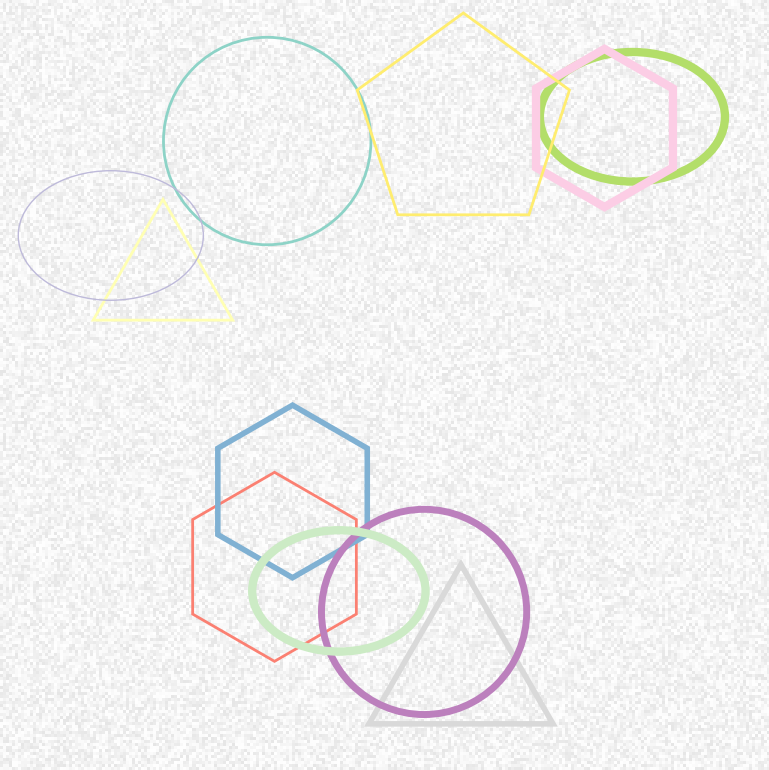[{"shape": "circle", "thickness": 1, "radius": 0.67, "center": [0.347, 0.817]}, {"shape": "triangle", "thickness": 1, "radius": 0.52, "center": [0.212, 0.637]}, {"shape": "oval", "thickness": 0.5, "radius": 0.6, "center": [0.144, 0.694]}, {"shape": "hexagon", "thickness": 1, "radius": 0.61, "center": [0.357, 0.264]}, {"shape": "hexagon", "thickness": 2, "radius": 0.56, "center": [0.38, 0.362]}, {"shape": "oval", "thickness": 3, "radius": 0.6, "center": [0.821, 0.848]}, {"shape": "hexagon", "thickness": 3, "radius": 0.51, "center": [0.785, 0.834]}, {"shape": "triangle", "thickness": 2, "radius": 0.69, "center": [0.599, 0.129]}, {"shape": "circle", "thickness": 2.5, "radius": 0.67, "center": [0.551, 0.205]}, {"shape": "oval", "thickness": 3, "radius": 0.56, "center": [0.44, 0.233]}, {"shape": "pentagon", "thickness": 1, "radius": 0.72, "center": [0.602, 0.838]}]